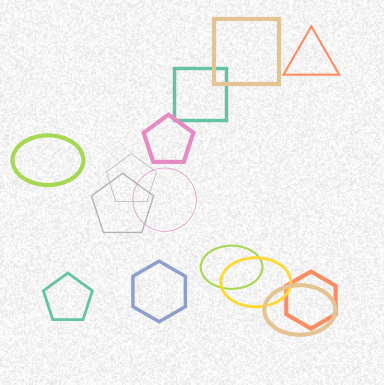[{"shape": "square", "thickness": 2.5, "radius": 0.34, "center": [0.52, 0.756]}, {"shape": "pentagon", "thickness": 2, "radius": 0.33, "center": [0.176, 0.224]}, {"shape": "triangle", "thickness": 1.5, "radius": 0.42, "center": [0.809, 0.848]}, {"shape": "hexagon", "thickness": 3, "radius": 0.37, "center": [0.808, 0.221]}, {"shape": "hexagon", "thickness": 2.5, "radius": 0.39, "center": [0.413, 0.243]}, {"shape": "pentagon", "thickness": 3, "radius": 0.34, "center": [0.438, 0.634]}, {"shape": "circle", "thickness": 0.5, "radius": 0.41, "center": [0.428, 0.481]}, {"shape": "oval", "thickness": 3, "radius": 0.46, "center": [0.125, 0.584]}, {"shape": "oval", "thickness": 1.5, "radius": 0.4, "center": [0.602, 0.306]}, {"shape": "oval", "thickness": 2, "radius": 0.45, "center": [0.664, 0.267]}, {"shape": "oval", "thickness": 3, "radius": 0.46, "center": [0.779, 0.195]}, {"shape": "square", "thickness": 3, "radius": 0.42, "center": [0.641, 0.865]}, {"shape": "pentagon", "thickness": 0.5, "radius": 0.34, "center": [0.341, 0.532]}, {"shape": "pentagon", "thickness": 1, "radius": 0.42, "center": [0.318, 0.465]}]